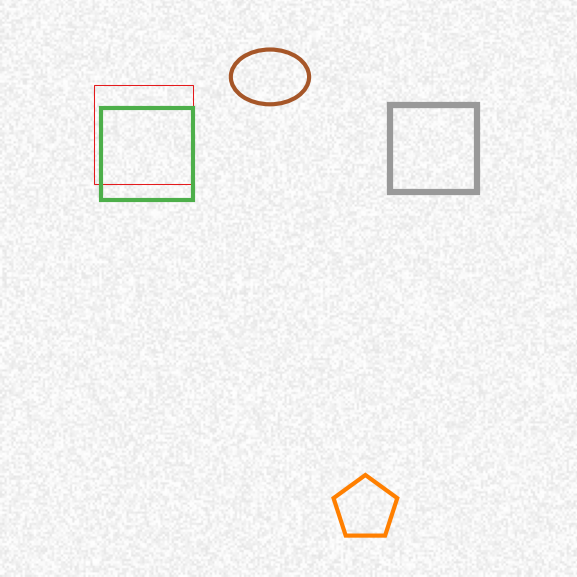[{"shape": "square", "thickness": 0.5, "radius": 0.43, "center": [0.248, 0.767]}, {"shape": "square", "thickness": 2, "radius": 0.4, "center": [0.255, 0.732]}, {"shape": "pentagon", "thickness": 2, "radius": 0.29, "center": [0.633, 0.119]}, {"shape": "oval", "thickness": 2, "radius": 0.34, "center": [0.467, 0.866]}, {"shape": "square", "thickness": 3, "radius": 0.37, "center": [0.751, 0.742]}]